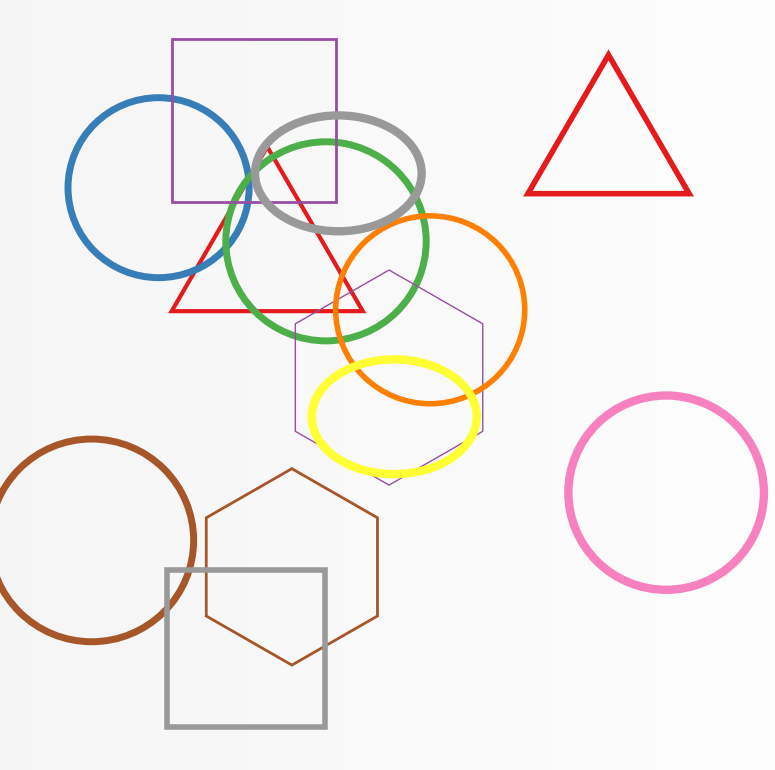[{"shape": "triangle", "thickness": 1.5, "radius": 0.71, "center": [0.345, 0.667]}, {"shape": "triangle", "thickness": 2, "radius": 0.6, "center": [0.785, 0.809]}, {"shape": "circle", "thickness": 2.5, "radius": 0.58, "center": [0.205, 0.756]}, {"shape": "circle", "thickness": 2.5, "radius": 0.65, "center": [0.421, 0.687]}, {"shape": "hexagon", "thickness": 0.5, "radius": 0.7, "center": [0.502, 0.51]}, {"shape": "square", "thickness": 1, "radius": 0.53, "center": [0.327, 0.844]}, {"shape": "circle", "thickness": 2, "radius": 0.61, "center": [0.555, 0.598]}, {"shape": "oval", "thickness": 3, "radius": 0.53, "center": [0.509, 0.459]}, {"shape": "hexagon", "thickness": 1, "radius": 0.64, "center": [0.377, 0.264]}, {"shape": "circle", "thickness": 2.5, "radius": 0.66, "center": [0.118, 0.298]}, {"shape": "circle", "thickness": 3, "radius": 0.63, "center": [0.86, 0.36]}, {"shape": "square", "thickness": 2, "radius": 0.51, "center": [0.318, 0.158]}, {"shape": "oval", "thickness": 3, "radius": 0.54, "center": [0.437, 0.775]}]